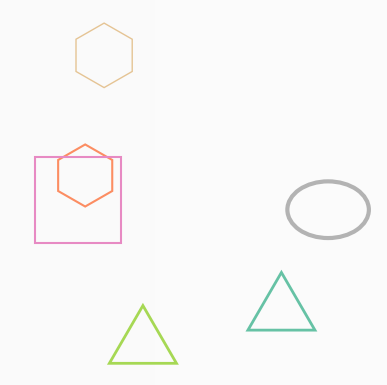[{"shape": "triangle", "thickness": 2, "radius": 0.5, "center": [0.726, 0.192]}, {"shape": "hexagon", "thickness": 1.5, "radius": 0.4, "center": [0.22, 0.544]}, {"shape": "square", "thickness": 1.5, "radius": 0.56, "center": [0.201, 0.48]}, {"shape": "triangle", "thickness": 2, "radius": 0.5, "center": [0.369, 0.106]}, {"shape": "hexagon", "thickness": 1, "radius": 0.42, "center": [0.269, 0.856]}, {"shape": "oval", "thickness": 3, "radius": 0.53, "center": [0.847, 0.455]}]